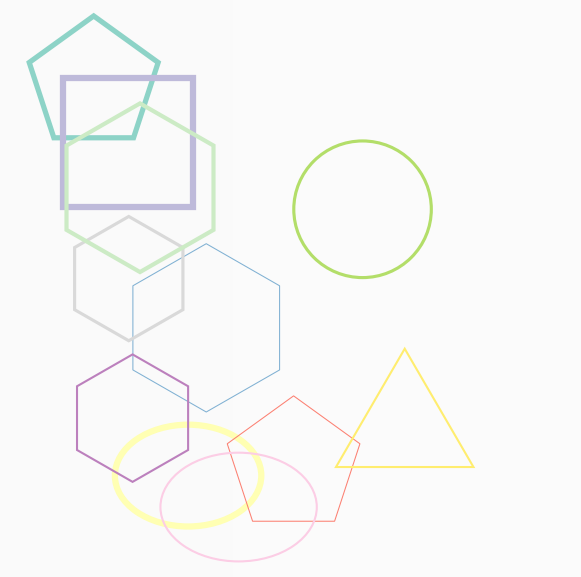[{"shape": "pentagon", "thickness": 2.5, "radius": 0.58, "center": [0.161, 0.855]}, {"shape": "oval", "thickness": 3, "radius": 0.63, "center": [0.324, 0.176]}, {"shape": "square", "thickness": 3, "radius": 0.56, "center": [0.22, 0.753]}, {"shape": "pentagon", "thickness": 0.5, "radius": 0.6, "center": [0.505, 0.194]}, {"shape": "hexagon", "thickness": 0.5, "radius": 0.73, "center": [0.355, 0.431]}, {"shape": "circle", "thickness": 1.5, "radius": 0.59, "center": [0.624, 0.637]}, {"shape": "oval", "thickness": 1, "radius": 0.67, "center": [0.411, 0.121]}, {"shape": "hexagon", "thickness": 1.5, "radius": 0.54, "center": [0.222, 0.517]}, {"shape": "hexagon", "thickness": 1, "radius": 0.55, "center": [0.228, 0.275]}, {"shape": "hexagon", "thickness": 2, "radius": 0.73, "center": [0.241, 0.674]}, {"shape": "triangle", "thickness": 1, "radius": 0.68, "center": [0.696, 0.259]}]